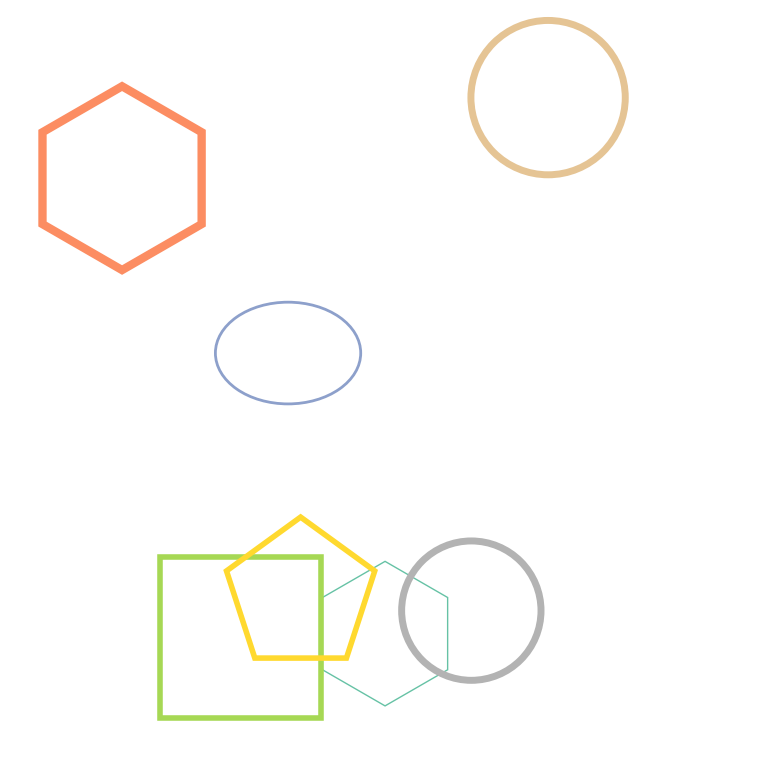[{"shape": "hexagon", "thickness": 0.5, "radius": 0.47, "center": [0.5, 0.177]}, {"shape": "hexagon", "thickness": 3, "radius": 0.6, "center": [0.159, 0.769]}, {"shape": "oval", "thickness": 1, "radius": 0.47, "center": [0.374, 0.541]}, {"shape": "square", "thickness": 2, "radius": 0.52, "center": [0.312, 0.172]}, {"shape": "pentagon", "thickness": 2, "radius": 0.51, "center": [0.39, 0.227]}, {"shape": "circle", "thickness": 2.5, "radius": 0.5, "center": [0.712, 0.873]}, {"shape": "circle", "thickness": 2.5, "radius": 0.45, "center": [0.612, 0.207]}]